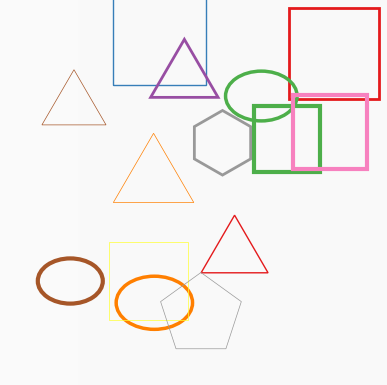[{"shape": "triangle", "thickness": 1, "radius": 0.5, "center": [0.605, 0.341]}, {"shape": "square", "thickness": 2, "radius": 0.59, "center": [0.862, 0.861]}, {"shape": "square", "thickness": 1, "radius": 0.6, "center": [0.411, 0.899]}, {"shape": "oval", "thickness": 2.5, "radius": 0.46, "center": [0.674, 0.751]}, {"shape": "square", "thickness": 3, "radius": 0.43, "center": [0.74, 0.639]}, {"shape": "triangle", "thickness": 2, "radius": 0.5, "center": [0.476, 0.797]}, {"shape": "oval", "thickness": 2.5, "radius": 0.49, "center": [0.398, 0.214]}, {"shape": "triangle", "thickness": 0.5, "radius": 0.6, "center": [0.396, 0.534]}, {"shape": "square", "thickness": 0.5, "radius": 0.51, "center": [0.384, 0.27]}, {"shape": "oval", "thickness": 3, "radius": 0.42, "center": [0.181, 0.27]}, {"shape": "triangle", "thickness": 0.5, "radius": 0.48, "center": [0.191, 0.723]}, {"shape": "square", "thickness": 3, "radius": 0.48, "center": [0.852, 0.657]}, {"shape": "pentagon", "thickness": 0.5, "radius": 0.55, "center": [0.519, 0.183]}, {"shape": "hexagon", "thickness": 2, "radius": 0.42, "center": [0.574, 0.629]}]